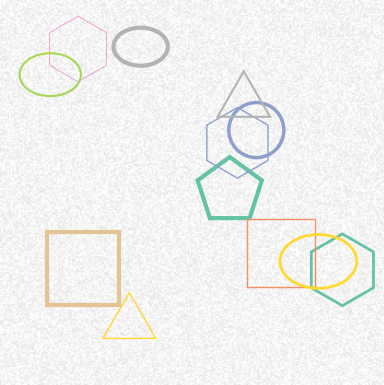[{"shape": "hexagon", "thickness": 2, "radius": 0.47, "center": [0.889, 0.299]}, {"shape": "pentagon", "thickness": 3, "radius": 0.44, "center": [0.597, 0.504]}, {"shape": "square", "thickness": 1, "radius": 0.44, "center": [0.729, 0.343]}, {"shape": "circle", "thickness": 2.5, "radius": 0.36, "center": [0.666, 0.662]}, {"shape": "hexagon", "thickness": 1, "radius": 0.46, "center": [0.617, 0.629]}, {"shape": "hexagon", "thickness": 0.5, "radius": 0.43, "center": [0.203, 0.873]}, {"shape": "oval", "thickness": 1.5, "radius": 0.4, "center": [0.131, 0.806]}, {"shape": "triangle", "thickness": 1, "radius": 0.4, "center": [0.336, 0.161]}, {"shape": "oval", "thickness": 2, "radius": 0.5, "center": [0.827, 0.321]}, {"shape": "square", "thickness": 3, "radius": 0.47, "center": [0.216, 0.302]}, {"shape": "triangle", "thickness": 1.5, "radius": 0.39, "center": [0.633, 0.736]}, {"shape": "oval", "thickness": 3, "radius": 0.35, "center": [0.365, 0.879]}]